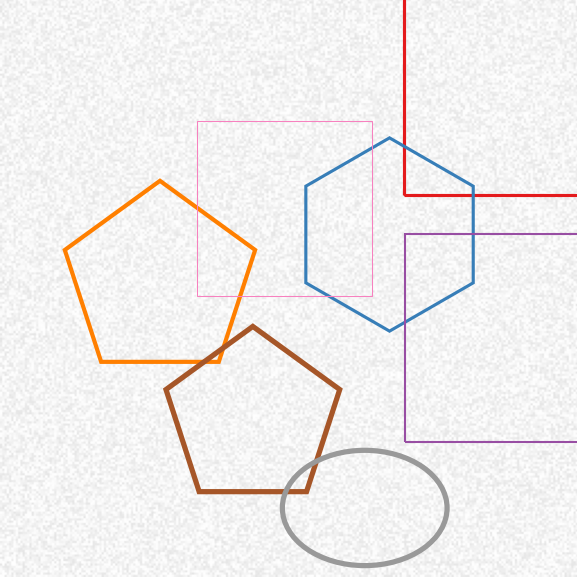[{"shape": "square", "thickness": 1.5, "radius": 0.93, "center": [0.885, 0.847]}, {"shape": "hexagon", "thickness": 1.5, "radius": 0.84, "center": [0.675, 0.593]}, {"shape": "square", "thickness": 1, "radius": 0.9, "center": [0.882, 0.414]}, {"shape": "pentagon", "thickness": 2, "radius": 0.87, "center": [0.277, 0.513]}, {"shape": "pentagon", "thickness": 2.5, "radius": 0.79, "center": [0.438, 0.276]}, {"shape": "square", "thickness": 0.5, "radius": 0.76, "center": [0.492, 0.638]}, {"shape": "oval", "thickness": 2.5, "radius": 0.71, "center": [0.632, 0.12]}]